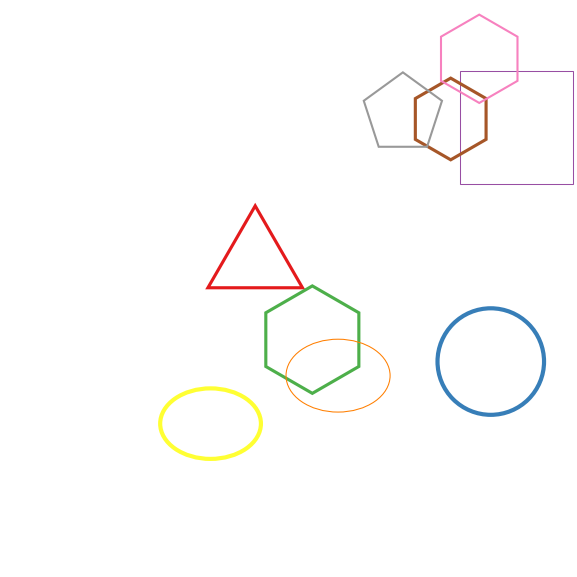[{"shape": "triangle", "thickness": 1.5, "radius": 0.47, "center": [0.442, 0.548]}, {"shape": "circle", "thickness": 2, "radius": 0.46, "center": [0.85, 0.373]}, {"shape": "hexagon", "thickness": 1.5, "radius": 0.47, "center": [0.541, 0.411]}, {"shape": "square", "thickness": 0.5, "radius": 0.49, "center": [0.895, 0.779]}, {"shape": "oval", "thickness": 0.5, "radius": 0.45, "center": [0.585, 0.349]}, {"shape": "oval", "thickness": 2, "radius": 0.44, "center": [0.365, 0.266]}, {"shape": "hexagon", "thickness": 1.5, "radius": 0.35, "center": [0.78, 0.793]}, {"shape": "hexagon", "thickness": 1, "radius": 0.38, "center": [0.83, 0.897]}, {"shape": "pentagon", "thickness": 1, "radius": 0.36, "center": [0.698, 0.803]}]